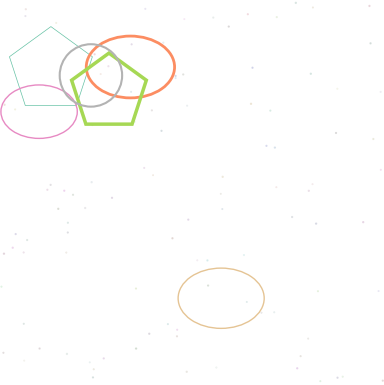[{"shape": "pentagon", "thickness": 0.5, "radius": 0.57, "center": [0.132, 0.818]}, {"shape": "oval", "thickness": 2, "radius": 0.57, "center": [0.339, 0.826]}, {"shape": "oval", "thickness": 1, "radius": 0.5, "center": [0.102, 0.71]}, {"shape": "pentagon", "thickness": 2.5, "radius": 0.51, "center": [0.283, 0.76]}, {"shape": "oval", "thickness": 1, "radius": 0.56, "center": [0.574, 0.225]}, {"shape": "circle", "thickness": 1.5, "radius": 0.41, "center": [0.236, 0.804]}]